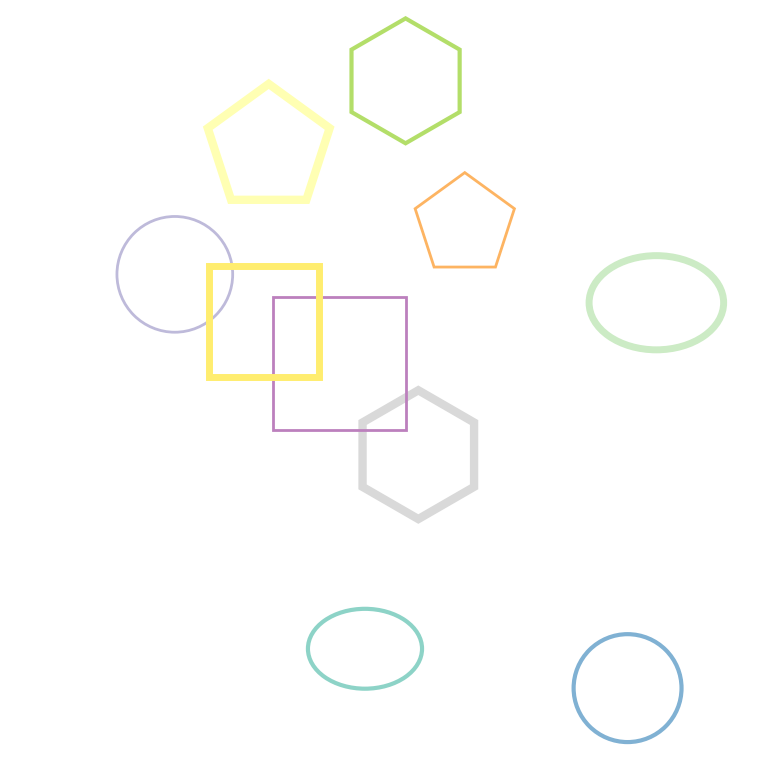[{"shape": "oval", "thickness": 1.5, "radius": 0.37, "center": [0.474, 0.157]}, {"shape": "pentagon", "thickness": 3, "radius": 0.42, "center": [0.349, 0.808]}, {"shape": "circle", "thickness": 1, "radius": 0.38, "center": [0.227, 0.644]}, {"shape": "circle", "thickness": 1.5, "radius": 0.35, "center": [0.815, 0.106]}, {"shape": "pentagon", "thickness": 1, "radius": 0.34, "center": [0.604, 0.708]}, {"shape": "hexagon", "thickness": 1.5, "radius": 0.41, "center": [0.527, 0.895]}, {"shape": "hexagon", "thickness": 3, "radius": 0.42, "center": [0.543, 0.41]}, {"shape": "square", "thickness": 1, "radius": 0.43, "center": [0.441, 0.527]}, {"shape": "oval", "thickness": 2.5, "radius": 0.44, "center": [0.852, 0.607]}, {"shape": "square", "thickness": 2.5, "radius": 0.36, "center": [0.343, 0.583]}]